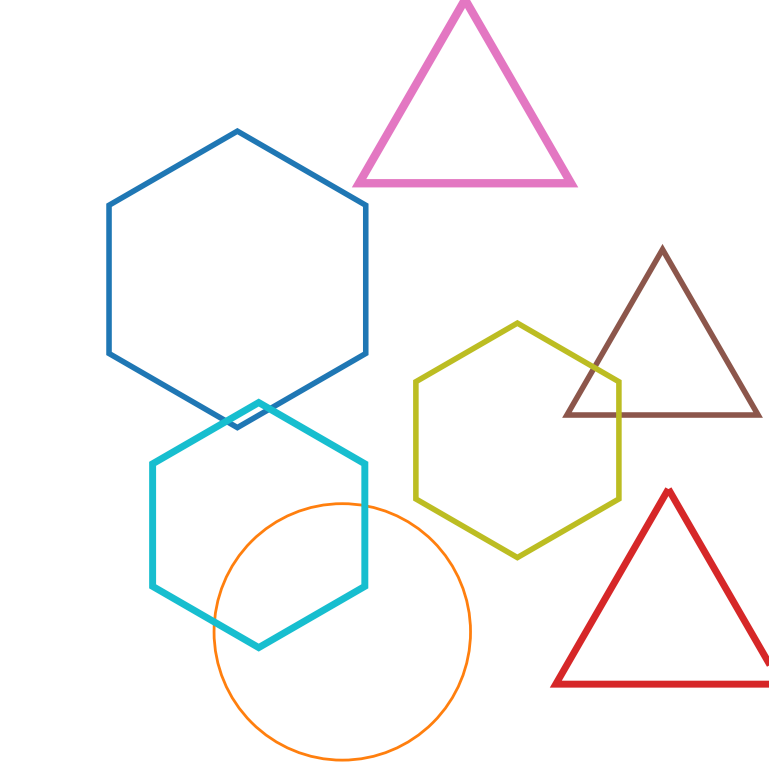[{"shape": "hexagon", "thickness": 2, "radius": 0.96, "center": [0.308, 0.637]}, {"shape": "circle", "thickness": 1, "radius": 0.83, "center": [0.445, 0.179]}, {"shape": "triangle", "thickness": 2.5, "radius": 0.84, "center": [0.868, 0.196]}, {"shape": "triangle", "thickness": 2, "radius": 0.72, "center": [0.86, 0.533]}, {"shape": "triangle", "thickness": 3, "radius": 0.79, "center": [0.604, 0.842]}, {"shape": "hexagon", "thickness": 2, "radius": 0.76, "center": [0.672, 0.428]}, {"shape": "hexagon", "thickness": 2.5, "radius": 0.8, "center": [0.336, 0.318]}]